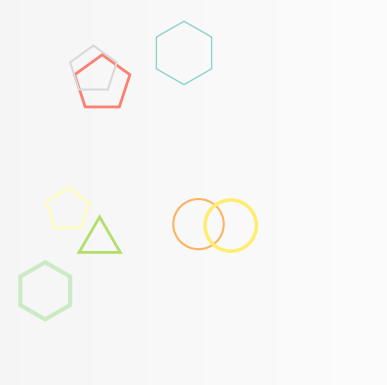[{"shape": "hexagon", "thickness": 1, "radius": 0.41, "center": [0.475, 0.862]}, {"shape": "pentagon", "thickness": 1.5, "radius": 0.29, "center": [0.175, 0.455]}, {"shape": "pentagon", "thickness": 2, "radius": 0.37, "center": [0.264, 0.783]}, {"shape": "circle", "thickness": 1.5, "radius": 0.33, "center": [0.512, 0.418]}, {"shape": "triangle", "thickness": 2, "radius": 0.31, "center": [0.257, 0.375]}, {"shape": "pentagon", "thickness": 1.5, "radius": 0.32, "center": [0.241, 0.819]}, {"shape": "hexagon", "thickness": 3, "radius": 0.37, "center": [0.117, 0.245]}, {"shape": "circle", "thickness": 2.5, "radius": 0.33, "center": [0.595, 0.414]}]